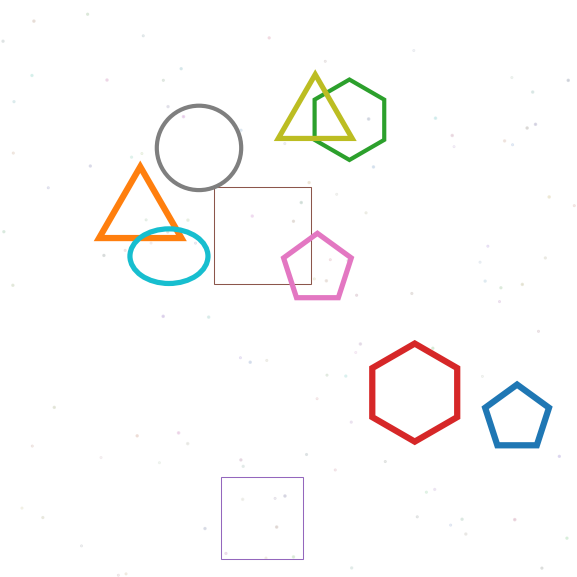[{"shape": "pentagon", "thickness": 3, "radius": 0.29, "center": [0.895, 0.275]}, {"shape": "triangle", "thickness": 3, "radius": 0.41, "center": [0.243, 0.628]}, {"shape": "hexagon", "thickness": 2, "radius": 0.35, "center": [0.605, 0.792]}, {"shape": "hexagon", "thickness": 3, "radius": 0.42, "center": [0.718, 0.319]}, {"shape": "square", "thickness": 0.5, "radius": 0.36, "center": [0.453, 0.102]}, {"shape": "square", "thickness": 0.5, "radius": 0.42, "center": [0.455, 0.591]}, {"shape": "pentagon", "thickness": 2.5, "radius": 0.31, "center": [0.55, 0.533]}, {"shape": "circle", "thickness": 2, "radius": 0.37, "center": [0.345, 0.743]}, {"shape": "triangle", "thickness": 2.5, "radius": 0.37, "center": [0.546, 0.796]}, {"shape": "oval", "thickness": 2.5, "radius": 0.34, "center": [0.293, 0.556]}]